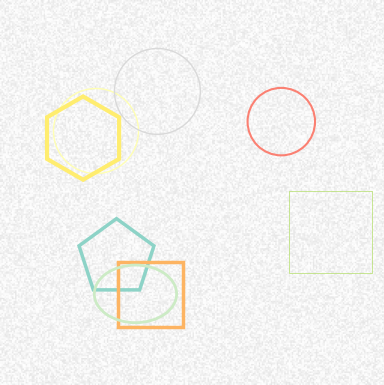[{"shape": "pentagon", "thickness": 2.5, "radius": 0.51, "center": [0.303, 0.33]}, {"shape": "circle", "thickness": 1, "radius": 0.55, "center": [0.249, 0.66]}, {"shape": "circle", "thickness": 1.5, "radius": 0.44, "center": [0.731, 0.684]}, {"shape": "square", "thickness": 2.5, "radius": 0.43, "center": [0.391, 0.235]}, {"shape": "square", "thickness": 0.5, "radius": 0.53, "center": [0.859, 0.397]}, {"shape": "circle", "thickness": 1, "radius": 0.56, "center": [0.409, 0.763]}, {"shape": "oval", "thickness": 2, "radius": 0.53, "center": [0.352, 0.237]}, {"shape": "hexagon", "thickness": 3, "radius": 0.54, "center": [0.216, 0.641]}]